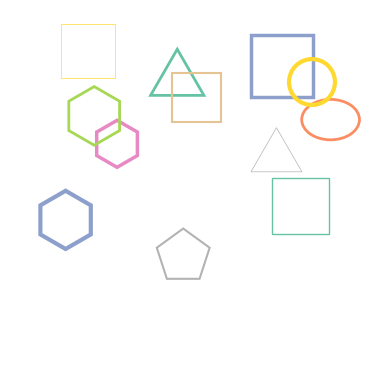[{"shape": "square", "thickness": 1, "radius": 0.37, "center": [0.78, 0.465]}, {"shape": "triangle", "thickness": 2, "radius": 0.4, "center": [0.46, 0.792]}, {"shape": "oval", "thickness": 2, "radius": 0.37, "center": [0.859, 0.689]}, {"shape": "square", "thickness": 2.5, "radius": 0.4, "center": [0.732, 0.829]}, {"shape": "hexagon", "thickness": 3, "radius": 0.38, "center": [0.17, 0.429]}, {"shape": "hexagon", "thickness": 2.5, "radius": 0.31, "center": [0.304, 0.626]}, {"shape": "hexagon", "thickness": 2, "radius": 0.38, "center": [0.245, 0.699]}, {"shape": "square", "thickness": 0.5, "radius": 0.35, "center": [0.229, 0.868]}, {"shape": "circle", "thickness": 3, "radius": 0.3, "center": [0.81, 0.787]}, {"shape": "square", "thickness": 1.5, "radius": 0.31, "center": [0.511, 0.747]}, {"shape": "triangle", "thickness": 0.5, "radius": 0.38, "center": [0.718, 0.592]}, {"shape": "pentagon", "thickness": 1.5, "radius": 0.36, "center": [0.476, 0.334]}]